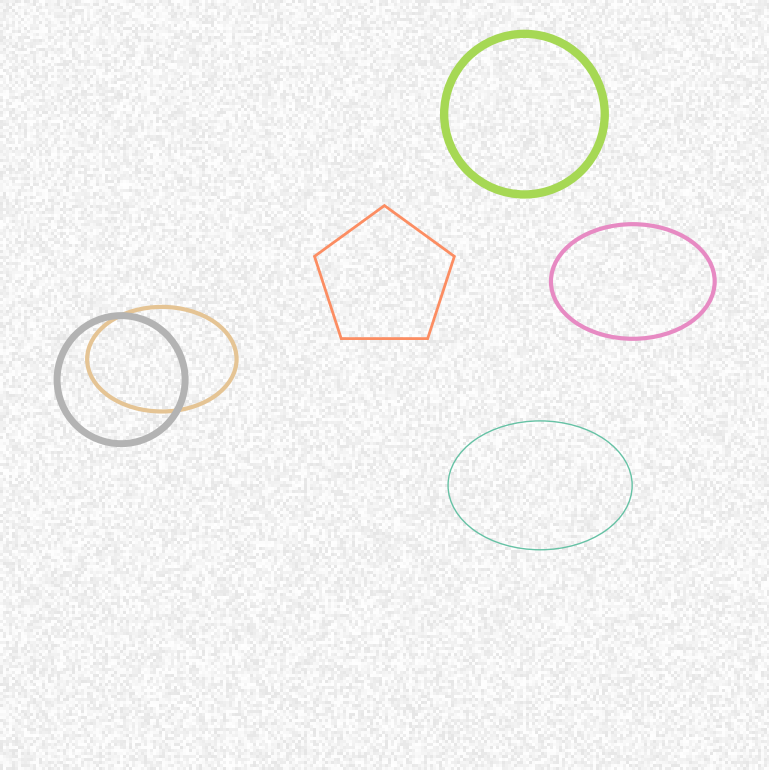[{"shape": "oval", "thickness": 0.5, "radius": 0.6, "center": [0.701, 0.37]}, {"shape": "pentagon", "thickness": 1, "radius": 0.48, "center": [0.499, 0.638]}, {"shape": "oval", "thickness": 1.5, "radius": 0.53, "center": [0.822, 0.634]}, {"shape": "circle", "thickness": 3, "radius": 0.52, "center": [0.681, 0.852]}, {"shape": "oval", "thickness": 1.5, "radius": 0.49, "center": [0.21, 0.534]}, {"shape": "circle", "thickness": 2.5, "radius": 0.42, "center": [0.157, 0.507]}]